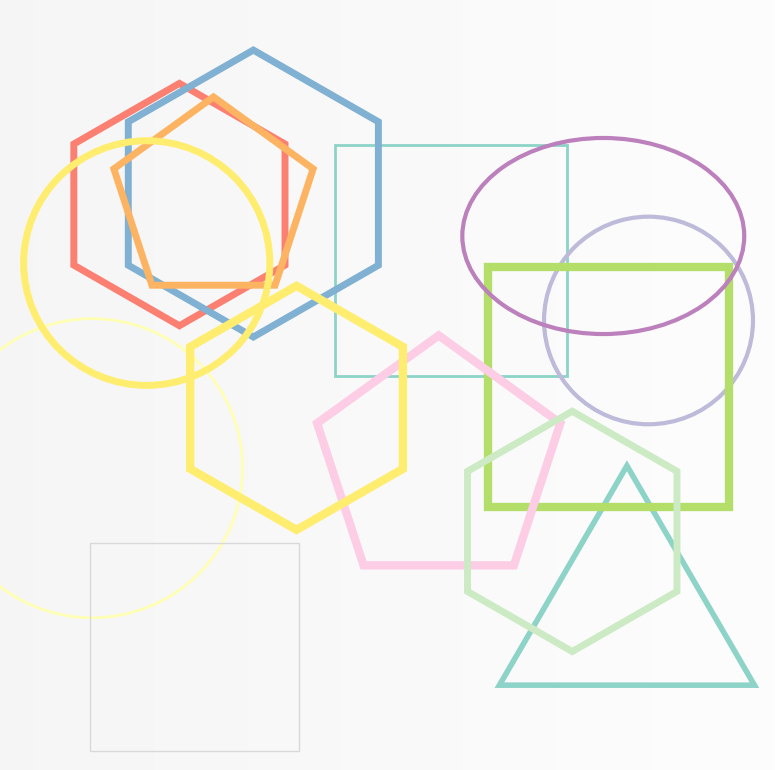[{"shape": "triangle", "thickness": 2, "radius": 0.95, "center": [0.809, 0.205]}, {"shape": "square", "thickness": 1, "radius": 0.75, "center": [0.582, 0.662]}, {"shape": "circle", "thickness": 1, "radius": 0.97, "center": [0.119, 0.392]}, {"shape": "circle", "thickness": 1.5, "radius": 0.67, "center": [0.837, 0.584]}, {"shape": "hexagon", "thickness": 2.5, "radius": 0.79, "center": [0.231, 0.734]}, {"shape": "hexagon", "thickness": 2.5, "radius": 0.93, "center": [0.327, 0.749]}, {"shape": "pentagon", "thickness": 2.5, "radius": 0.68, "center": [0.275, 0.739]}, {"shape": "square", "thickness": 3, "radius": 0.78, "center": [0.785, 0.497]}, {"shape": "pentagon", "thickness": 3, "radius": 0.83, "center": [0.566, 0.399]}, {"shape": "square", "thickness": 0.5, "radius": 0.67, "center": [0.251, 0.16]}, {"shape": "oval", "thickness": 1.5, "radius": 0.91, "center": [0.778, 0.693]}, {"shape": "hexagon", "thickness": 2.5, "radius": 0.78, "center": [0.738, 0.31]}, {"shape": "hexagon", "thickness": 3, "radius": 0.79, "center": [0.383, 0.47]}, {"shape": "circle", "thickness": 2.5, "radius": 0.79, "center": [0.189, 0.658]}]